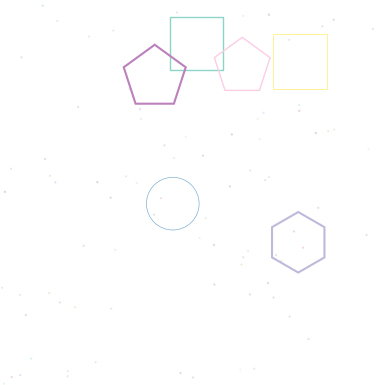[{"shape": "square", "thickness": 1, "radius": 0.35, "center": [0.511, 0.886]}, {"shape": "hexagon", "thickness": 1.5, "radius": 0.39, "center": [0.775, 0.371]}, {"shape": "circle", "thickness": 0.5, "radius": 0.34, "center": [0.449, 0.471]}, {"shape": "pentagon", "thickness": 1, "radius": 0.38, "center": [0.629, 0.827]}, {"shape": "pentagon", "thickness": 1.5, "radius": 0.42, "center": [0.402, 0.799]}, {"shape": "square", "thickness": 0.5, "radius": 0.36, "center": [0.779, 0.839]}]